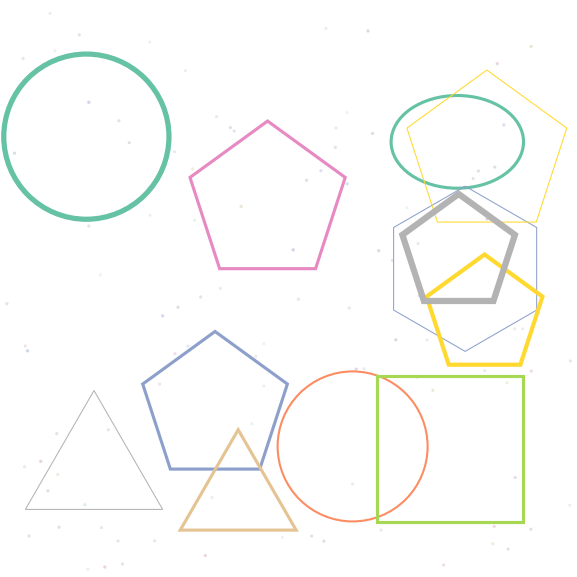[{"shape": "circle", "thickness": 2.5, "radius": 0.72, "center": [0.15, 0.762]}, {"shape": "oval", "thickness": 1.5, "radius": 0.57, "center": [0.792, 0.753]}, {"shape": "circle", "thickness": 1, "radius": 0.65, "center": [0.611, 0.226]}, {"shape": "pentagon", "thickness": 1.5, "radius": 0.66, "center": [0.372, 0.293]}, {"shape": "hexagon", "thickness": 0.5, "radius": 0.72, "center": [0.805, 0.534]}, {"shape": "pentagon", "thickness": 1.5, "radius": 0.71, "center": [0.463, 0.648]}, {"shape": "square", "thickness": 1.5, "radius": 0.63, "center": [0.779, 0.222]}, {"shape": "pentagon", "thickness": 2, "radius": 0.53, "center": [0.839, 0.453]}, {"shape": "pentagon", "thickness": 0.5, "radius": 0.73, "center": [0.843, 0.732]}, {"shape": "triangle", "thickness": 1.5, "radius": 0.58, "center": [0.412, 0.139]}, {"shape": "triangle", "thickness": 0.5, "radius": 0.69, "center": [0.163, 0.186]}, {"shape": "pentagon", "thickness": 3, "radius": 0.51, "center": [0.794, 0.561]}]